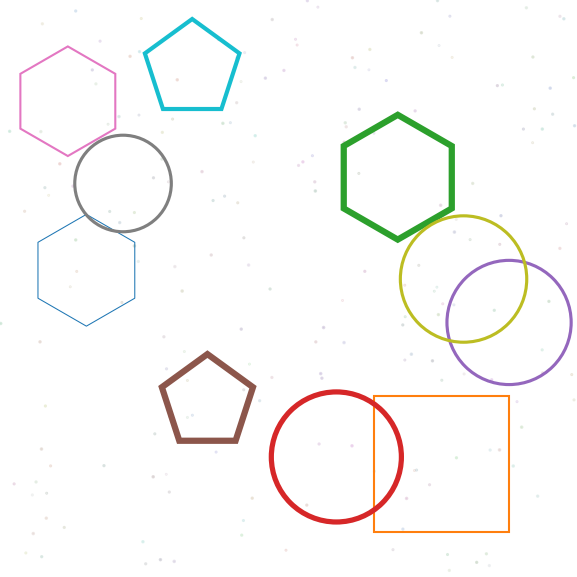[{"shape": "hexagon", "thickness": 0.5, "radius": 0.48, "center": [0.15, 0.531]}, {"shape": "square", "thickness": 1, "radius": 0.58, "center": [0.765, 0.196]}, {"shape": "hexagon", "thickness": 3, "radius": 0.54, "center": [0.689, 0.692]}, {"shape": "circle", "thickness": 2.5, "radius": 0.56, "center": [0.582, 0.208]}, {"shape": "circle", "thickness": 1.5, "radius": 0.54, "center": [0.881, 0.441]}, {"shape": "pentagon", "thickness": 3, "radius": 0.41, "center": [0.359, 0.303]}, {"shape": "hexagon", "thickness": 1, "radius": 0.47, "center": [0.117, 0.824]}, {"shape": "circle", "thickness": 1.5, "radius": 0.42, "center": [0.213, 0.681]}, {"shape": "circle", "thickness": 1.5, "radius": 0.55, "center": [0.803, 0.516]}, {"shape": "pentagon", "thickness": 2, "radius": 0.43, "center": [0.333, 0.88]}]